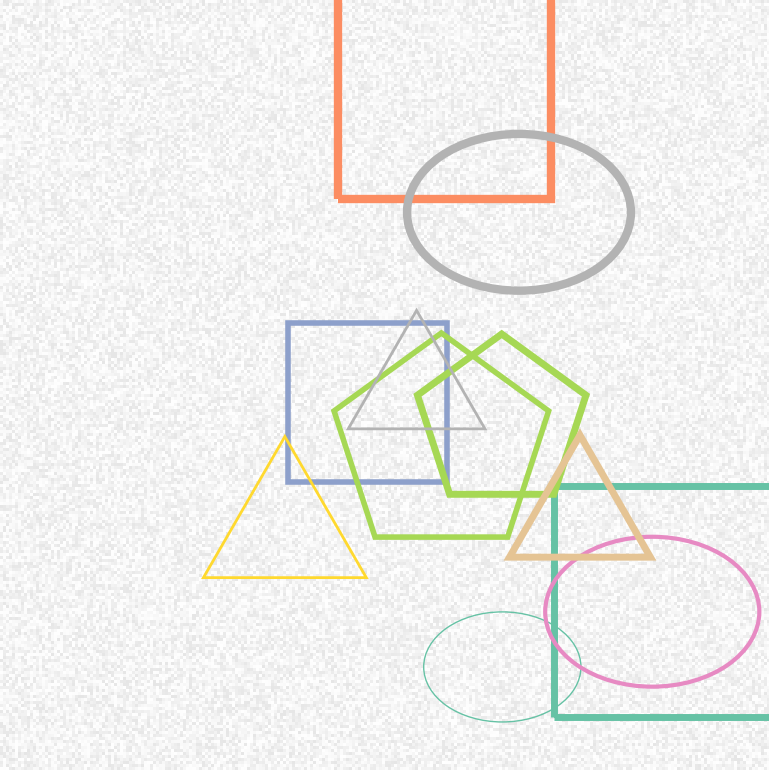[{"shape": "oval", "thickness": 0.5, "radius": 0.51, "center": [0.652, 0.134]}, {"shape": "square", "thickness": 2.5, "radius": 0.75, "center": [0.869, 0.219]}, {"shape": "square", "thickness": 3, "radius": 0.69, "center": [0.577, 0.88]}, {"shape": "square", "thickness": 2, "radius": 0.52, "center": [0.477, 0.478]}, {"shape": "oval", "thickness": 1.5, "radius": 0.7, "center": [0.847, 0.206]}, {"shape": "pentagon", "thickness": 2.5, "radius": 0.58, "center": [0.652, 0.451]}, {"shape": "pentagon", "thickness": 2, "radius": 0.73, "center": [0.573, 0.421]}, {"shape": "triangle", "thickness": 1, "radius": 0.61, "center": [0.37, 0.311]}, {"shape": "triangle", "thickness": 2.5, "radius": 0.53, "center": [0.753, 0.329]}, {"shape": "oval", "thickness": 3, "radius": 0.73, "center": [0.674, 0.724]}, {"shape": "triangle", "thickness": 1, "radius": 0.51, "center": [0.541, 0.494]}]